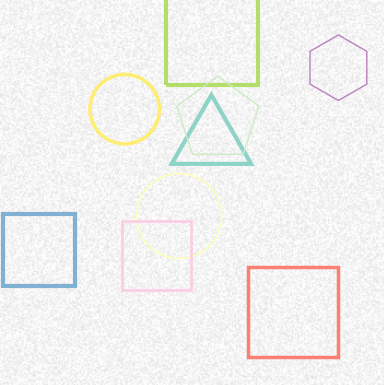[{"shape": "triangle", "thickness": 3, "radius": 0.6, "center": [0.549, 0.634]}, {"shape": "circle", "thickness": 1, "radius": 0.55, "center": [0.465, 0.439]}, {"shape": "square", "thickness": 2.5, "radius": 0.58, "center": [0.76, 0.19]}, {"shape": "square", "thickness": 3, "radius": 0.47, "center": [0.101, 0.35]}, {"shape": "square", "thickness": 3, "radius": 0.6, "center": [0.551, 0.898]}, {"shape": "square", "thickness": 2, "radius": 0.45, "center": [0.406, 0.337]}, {"shape": "hexagon", "thickness": 1, "radius": 0.43, "center": [0.879, 0.824]}, {"shape": "pentagon", "thickness": 1, "radius": 0.56, "center": [0.566, 0.69]}, {"shape": "circle", "thickness": 2.5, "radius": 0.45, "center": [0.324, 0.716]}]